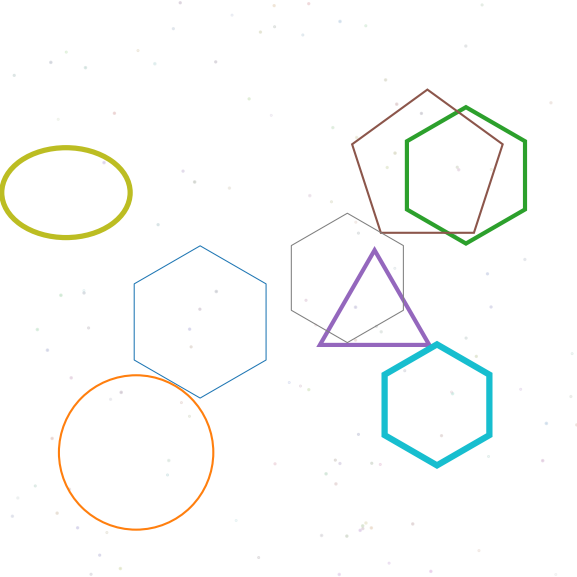[{"shape": "hexagon", "thickness": 0.5, "radius": 0.66, "center": [0.347, 0.442]}, {"shape": "circle", "thickness": 1, "radius": 0.67, "center": [0.236, 0.216]}, {"shape": "hexagon", "thickness": 2, "radius": 0.59, "center": [0.807, 0.695]}, {"shape": "triangle", "thickness": 2, "radius": 0.55, "center": [0.649, 0.457]}, {"shape": "pentagon", "thickness": 1, "radius": 0.69, "center": [0.74, 0.707]}, {"shape": "hexagon", "thickness": 0.5, "radius": 0.56, "center": [0.601, 0.518]}, {"shape": "oval", "thickness": 2.5, "radius": 0.56, "center": [0.114, 0.666]}, {"shape": "hexagon", "thickness": 3, "radius": 0.52, "center": [0.757, 0.298]}]